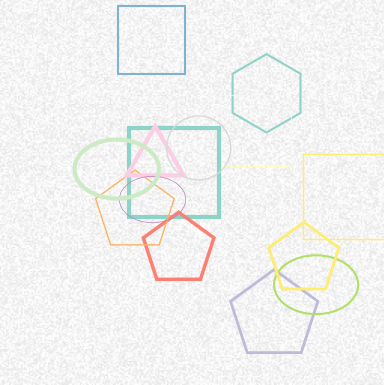[{"shape": "hexagon", "thickness": 1.5, "radius": 0.51, "center": [0.692, 0.758]}, {"shape": "square", "thickness": 3, "radius": 0.58, "center": [0.452, 0.552]}, {"shape": "square", "thickness": 0.5, "radius": 0.46, "center": [0.665, 0.661]}, {"shape": "pentagon", "thickness": 2, "radius": 0.6, "center": [0.712, 0.181]}, {"shape": "pentagon", "thickness": 2.5, "radius": 0.48, "center": [0.464, 0.352]}, {"shape": "square", "thickness": 1.5, "radius": 0.44, "center": [0.394, 0.895]}, {"shape": "pentagon", "thickness": 1, "radius": 0.54, "center": [0.35, 0.451]}, {"shape": "oval", "thickness": 1.5, "radius": 0.55, "center": [0.821, 0.26]}, {"shape": "triangle", "thickness": 3, "radius": 0.43, "center": [0.403, 0.587]}, {"shape": "circle", "thickness": 1, "radius": 0.42, "center": [0.516, 0.616]}, {"shape": "oval", "thickness": 0.5, "radius": 0.43, "center": [0.396, 0.482]}, {"shape": "oval", "thickness": 3, "radius": 0.55, "center": [0.303, 0.561]}, {"shape": "pentagon", "thickness": 2, "radius": 0.48, "center": [0.789, 0.327]}, {"shape": "square", "thickness": 1, "radius": 0.55, "center": [0.897, 0.489]}]